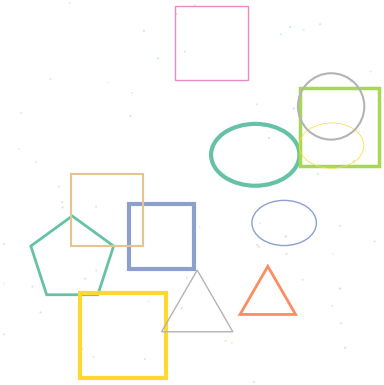[{"shape": "pentagon", "thickness": 2, "radius": 0.57, "center": [0.188, 0.326]}, {"shape": "oval", "thickness": 3, "radius": 0.57, "center": [0.663, 0.598]}, {"shape": "triangle", "thickness": 2, "radius": 0.42, "center": [0.696, 0.225]}, {"shape": "square", "thickness": 3, "radius": 0.42, "center": [0.42, 0.385]}, {"shape": "oval", "thickness": 1, "radius": 0.42, "center": [0.738, 0.421]}, {"shape": "square", "thickness": 1, "radius": 0.48, "center": [0.549, 0.888]}, {"shape": "square", "thickness": 2.5, "radius": 0.51, "center": [0.881, 0.67]}, {"shape": "square", "thickness": 3, "radius": 0.56, "center": [0.319, 0.129]}, {"shape": "oval", "thickness": 0.5, "radius": 0.42, "center": [0.861, 0.622]}, {"shape": "square", "thickness": 1.5, "radius": 0.47, "center": [0.277, 0.455]}, {"shape": "circle", "thickness": 1.5, "radius": 0.43, "center": [0.86, 0.724]}, {"shape": "triangle", "thickness": 1, "radius": 0.53, "center": [0.512, 0.192]}]